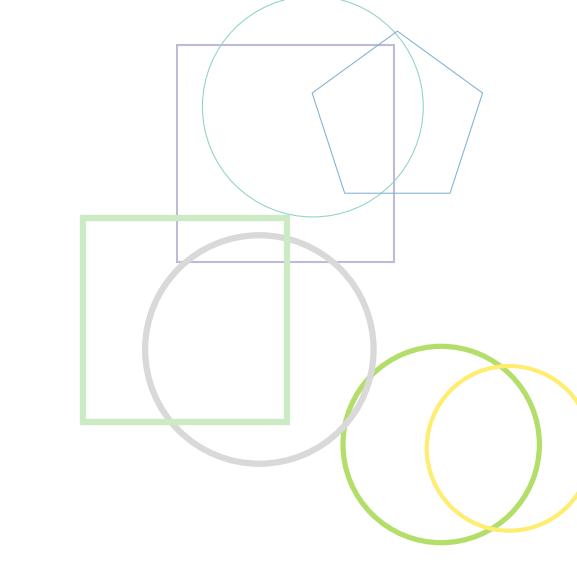[{"shape": "circle", "thickness": 0.5, "radius": 0.96, "center": [0.542, 0.815]}, {"shape": "square", "thickness": 1, "radius": 0.94, "center": [0.494, 0.733]}, {"shape": "pentagon", "thickness": 0.5, "radius": 0.78, "center": [0.688, 0.79]}, {"shape": "circle", "thickness": 2.5, "radius": 0.85, "center": [0.764, 0.229]}, {"shape": "circle", "thickness": 3, "radius": 0.99, "center": [0.449, 0.394]}, {"shape": "square", "thickness": 3, "radius": 0.88, "center": [0.321, 0.444]}, {"shape": "circle", "thickness": 2, "radius": 0.71, "center": [0.882, 0.223]}]